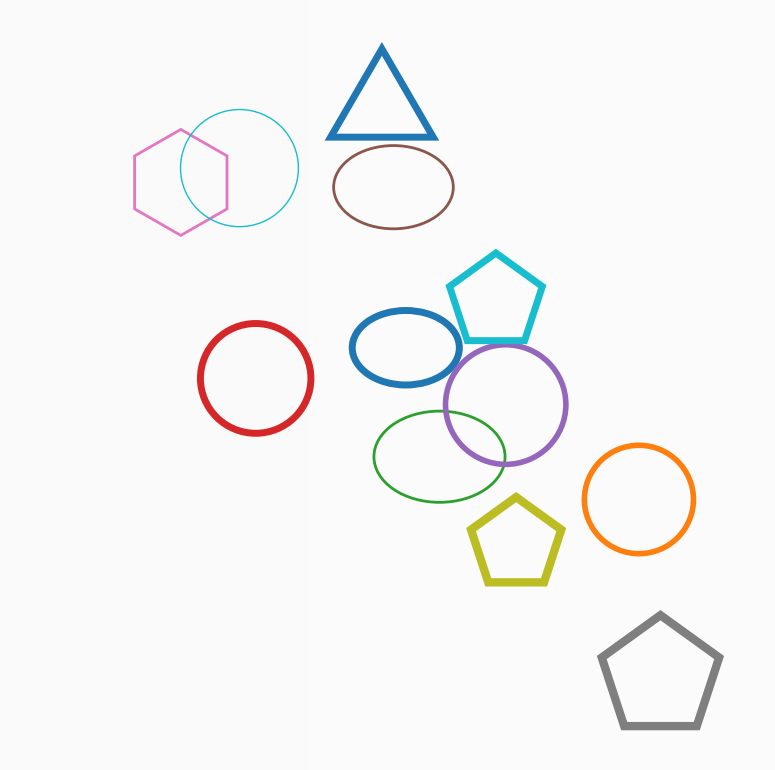[{"shape": "triangle", "thickness": 2.5, "radius": 0.38, "center": [0.493, 0.86]}, {"shape": "oval", "thickness": 2.5, "radius": 0.35, "center": [0.524, 0.548]}, {"shape": "circle", "thickness": 2, "radius": 0.35, "center": [0.824, 0.351]}, {"shape": "oval", "thickness": 1, "radius": 0.42, "center": [0.567, 0.407]}, {"shape": "circle", "thickness": 2.5, "radius": 0.36, "center": [0.33, 0.509]}, {"shape": "circle", "thickness": 2, "radius": 0.39, "center": [0.653, 0.475]}, {"shape": "oval", "thickness": 1, "radius": 0.39, "center": [0.508, 0.757]}, {"shape": "hexagon", "thickness": 1, "radius": 0.34, "center": [0.233, 0.763]}, {"shape": "pentagon", "thickness": 3, "radius": 0.4, "center": [0.852, 0.121]}, {"shape": "pentagon", "thickness": 3, "radius": 0.31, "center": [0.666, 0.293]}, {"shape": "circle", "thickness": 0.5, "radius": 0.38, "center": [0.309, 0.782]}, {"shape": "pentagon", "thickness": 2.5, "radius": 0.31, "center": [0.64, 0.608]}]